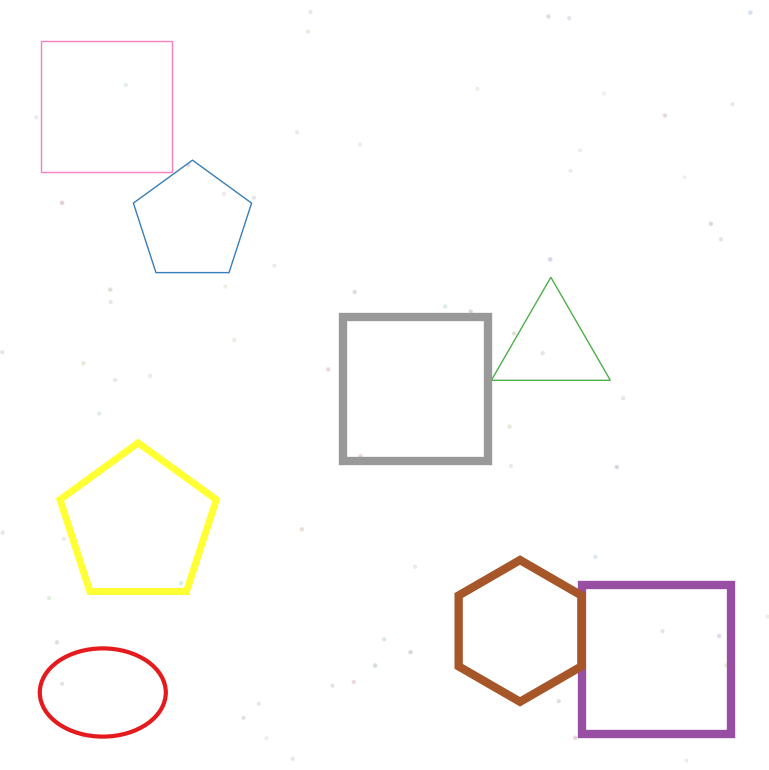[{"shape": "oval", "thickness": 1.5, "radius": 0.41, "center": [0.134, 0.101]}, {"shape": "pentagon", "thickness": 0.5, "radius": 0.4, "center": [0.25, 0.711]}, {"shape": "triangle", "thickness": 0.5, "radius": 0.45, "center": [0.715, 0.551]}, {"shape": "square", "thickness": 3, "radius": 0.48, "center": [0.853, 0.144]}, {"shape": "pentagon", "thickness": 2.5, "radius": 0.53, "center": [0.179, 0.318]}, {"shape": "hexagon", "thickness": 3, "radius": 0.46, "center": [0.675, 0.181]}, {"shape": "square", "thickness": 0.5, "radius": 0.43, "center": [0.138, 0.862]}, {"shape": "square", "thickness": 3, "radius": 0.47, "center": [0.54, 0.495]}]